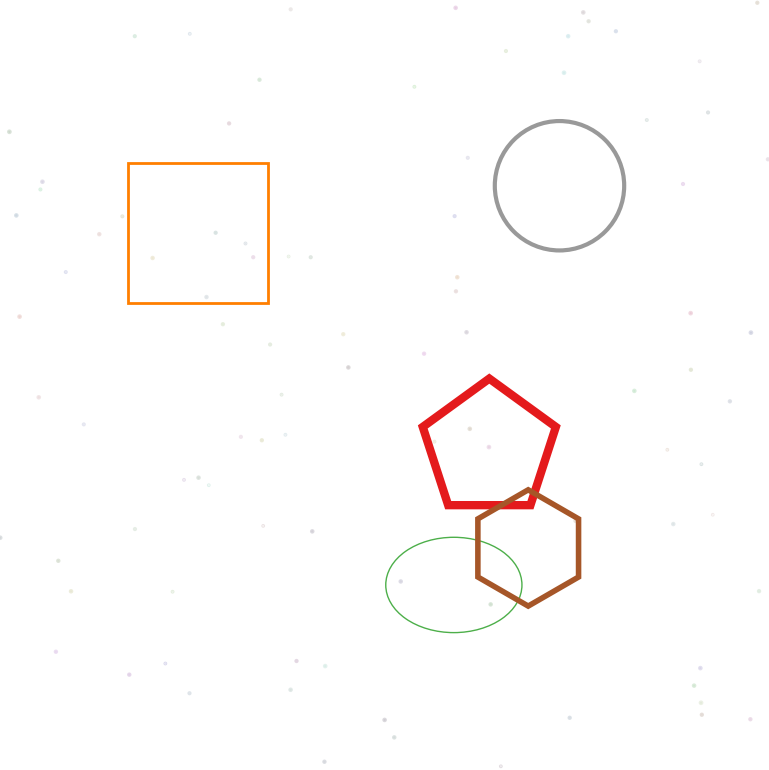[{"shape": "pentagon", "thickness": 3, "radius": 0.45, "center": [0.635, 0.417]}, {"shape": "oval", "thickness": 0.5, "radius": 0.44, "center": [0.589, 0.24]}, {"shape": "square", "thickness": 1, "radius": 0.45, "center": [0.257, 0.697]}, {"shape": "hexagon", "thickness": 2, "radius": 0.38, "center": [0.686, 0.288]}, {"shape": "circle", "thickness": 1.5, "radius": 0.42, "center": [0.727, 0.759]}]